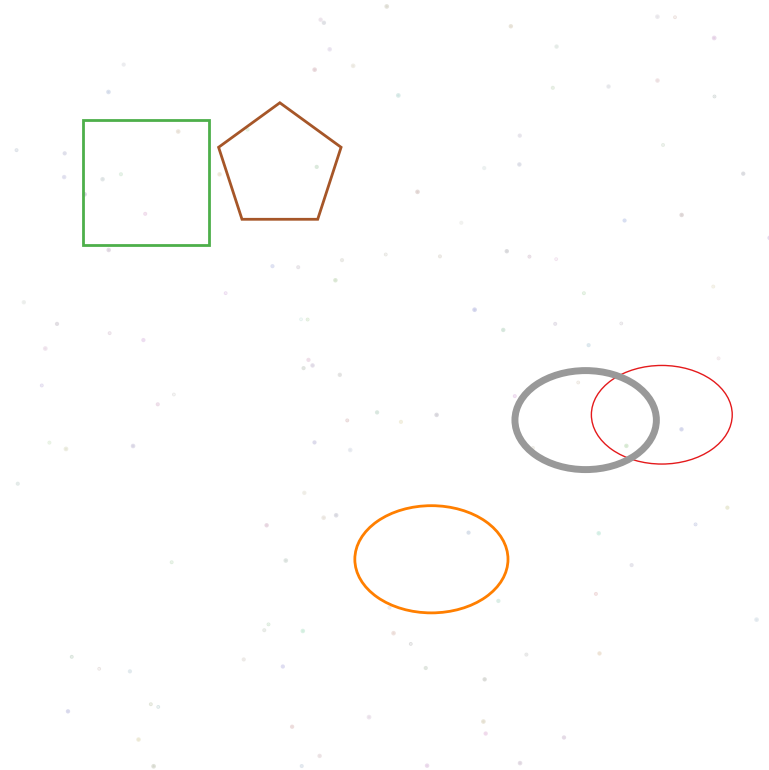[{"shape": "oval", "thickness": 0.5, "radius": 0.46, "center": [0.859, 0.461]}, {"shape": "square", "thickness": 1, "radius": 0.41, "center": [0.19, 0.763]}, {"shape": "oval", "thickness": 1, "radius": 0.5, "center": [0.56, 0.274]}, {"shape": "pentagon", "thickness": 1, "radius": 0.42, "center": [0.363, 0.783]}, {"shape": "oval", "thickness": 2.5, "radius": 0.46, "center": [0.761, 0.454]}]